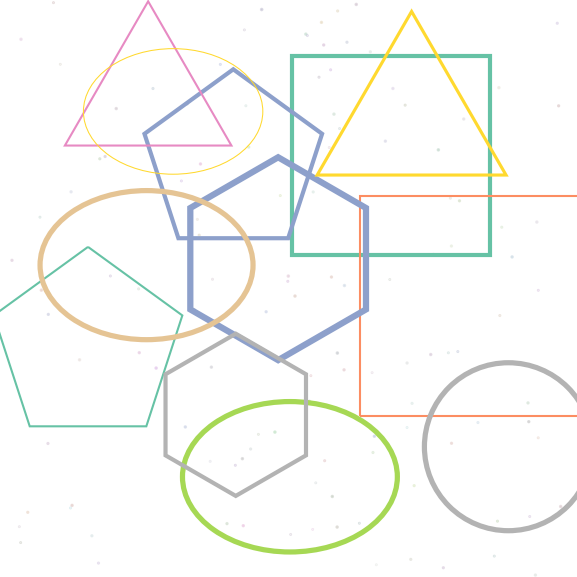[{"shape": "square", "thickness": 2, "radius": 0.86, "center": [0.677, 0.73]}, {"shape": "pentagon", "thickness": 1, "radius": 0.86, "center": [0.152, 0.4]}, {"shape": "square", "thickness": 1, "radius": 0.95, "center": [0.814, 0.469]}, {"shape": "hexagon", "thickness": 3, "radius": 0.88, "center": [0.482, 0.551]}, {"shape": "pentagon", "thickness": 2, "radius": 0.81, "center": [0.404, 0.717]}, {"shape": "triangle", "thickness": 1, "radius": 0.83, "center": [0.257, 0.83]}, {"shape": "oval", "thickness": 2.5, "radius": 0.93, "center": [0.502, 0.174]}, {"shape": "oval", "thickness": 0.5, "radius": 0.78, "center": [0.3, 0.806]}, {"shape": "triangle", "thickness": 1.5, "radius": 0.94, "center": [0.713, 0.79]}, {"shape": "oval", "thickness": 2.5, "radius": 0.92, "center": [0.254, 0.54]}, {"shape": "circle", "thickness": 2.5, "radius": 0.73, "center": [0.88, 0.226]}, {"shape": "hexagon", "thickness": 2, "radius": 0.7, "center": [0.408, 0.281]}]